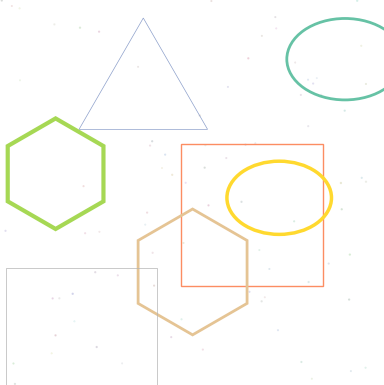[{"shape": "oval", "thickness": 2, "radius": 0.76, "center": [0.896, 0.846]}, {"shape": "square", "thickness": 1, "radius": 0.93, "center": [0.654, 0.442]}, {"shape": "triangle", "thickness": 0.5, "radius": 0.96, "center": [0.372, 0.76]}, {"shape": "hexagon", "thickness": 3, "radius": 0.72, "center": [0.144, 0.549]}, {"shape": "oval", "thickness": 2.5, "radius": 0.68, "center": [0.725, 0.486]}, {"shape": "hexagon", "thickness": 2, "radius": 0.82, "center": [0.5, 0.294]}, {"shape": "square", "thickness": 0.5, "radius": 0.98, "center": [0.211, 0.109]}]